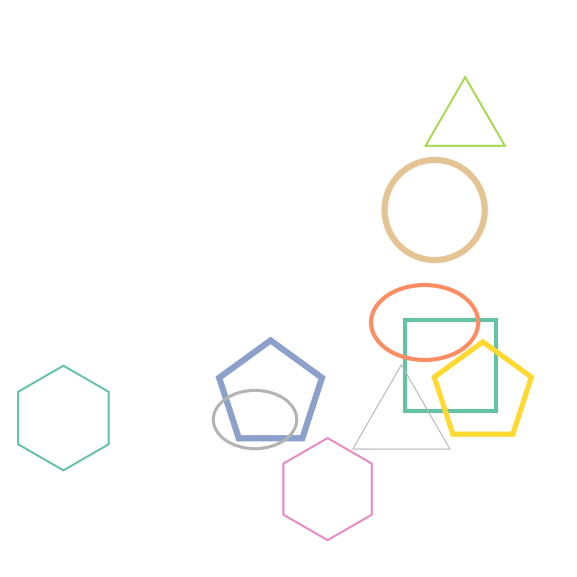[{"shape": "square", "thickness": 2, "radius": 0.4, "center": [0.78, 0.366]}, {"shape": "hexagon", "thickness": 1, "radius": 0.45, "center": [0.11, 0.275]}, {"shape": "oval", "thickness": 2, "radius": 0.46, "center": [0.735, 0.441]}, {"shape": "pentagon", "thickness": 3, "radius": 0.47, "center": [0.469, 0.316]}, {"shape": "hexagon", "thickness": 1, "radius": 0.44, "center": [0.567, 0.152]}, {"shape": "triangle", "thickness": 1, "radius": 0.4, "center": [0.806, 0.786]}, {"shape": "pentagon", "thickness": 2.5, "radius": 0.44, "center": [0.836, 0.319]}, {"shape": "circle", "thickness": 3, "radius": 0.43, "center": [0.753, 0.636]}, {"shape": "oval", "thickness": 1.5, "radius": 0.36, "center": [0.442, 0.273]}, {"shape": "triangle", "thickness": 0.5, "radius": 0.49, "center": [0.695, 0.27]}]